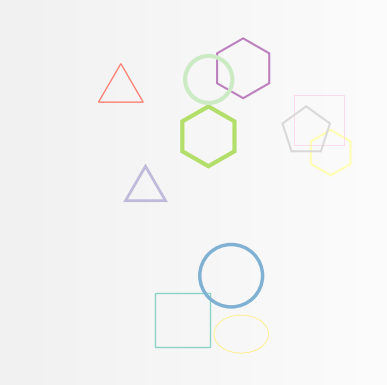[{"shape": "square", "thickness": 1, "radius": 0.35, "center": [0.47, 0.168]}, {"shape": "hexagon", "thickness": 1.5, "radius": 0.29, "center": [0.854, 0.604]}, {"shape": "triangle", "thickness": 2, "radius": 0.3, "center": [0.376, 0.509]}, {"shape": "triangle", "thickness": 1, "radius": 0.33, "center": [0.312, 0.768]}, {"shape": "circle", "thickness": 2.5, "radius": 0.41, "center": [0.597, 0.284]}, {"shape": "hexagon", "thickness": 3, "radius": 0.39, "center": [0.538, 0.646]}, {"shape": "square", "thickness": 0.5, "radius": 0.32, "center": [0.823, 0.689]}, {"shape": "pentagon", "thickness": 1.5, "radius": 0.32, "center": [0.79, 0.659]}, {"shape": "hexagon", "thickness": 1.5, "radius": 0.39, "center": [0.628, 0.823]}, {"shape": "circle", "thickness": 3, "radius": 0.3, "center": [0.539, 0.794]}, {"shape": "oval", "thickness": 0.5, "radius": 0.35, "center": [0.623, 0.132]}]